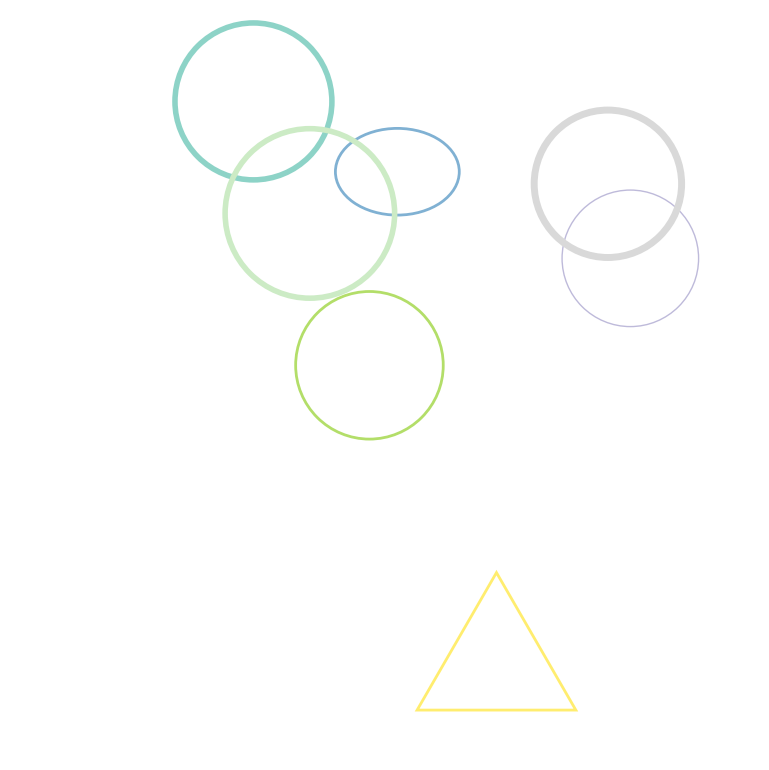[{"shape": "circle", "thickness": 2, "radius": 0.51, "center": [0.329, 0.868]}, {"shape": "circle", "thickness": 0.5, "radius": 0.44, "center": [0.819, 0.665]}, {"shape": "oval", "thickness": 1, "radius": 0.4, "center": [0.516, 0.777]}, {"shape": "circle", "thickness": 1, "radius": 0.48, "center": [0.48, 0.526]}, {"shape": "circle", "thickness": 2.5, "radius": 0.48, "center": [0.789, 0.761]}, {"shape": "circle", "thickness": 2, "radius": 0.55, "center": [0.402, 0.723]}, {"shape": "triangle", "thickness": 1, "radius": 0.6, "center": [0.645, 0.137]}]